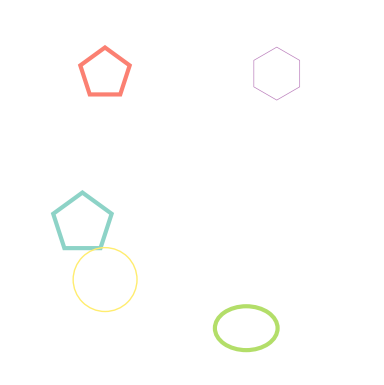[{"shape": "pentagon", "thickness": 3, "radius": 0.4, "center": [0.214, 0.42]}, {"shape": "pentagon", "thickness": 3, "radius": 0.34, "center": [0.273, 0.809]}, {"shape": "oval", "thickness": 3, "radius": 0.41, "center": [0.64, 0.148]}, {"shape": "hexagon", "thickness": 0.5, "radius": 0.34, "center": [0.719, 0.809]}, {"shape": "circle", "thickness": 1, "radius": 0.41, "center": [0.273, 0.274]}]